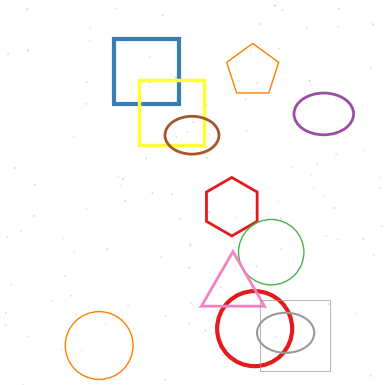[{"shape": "circle", "thickness": 3, "radius": 0.49, "center": [0.661, 0.146]}, {"shape": "hexagon", "thickness": 2, "radius": 0.38, "center": [0.602, 0.463]}, {"shape": "square", "thickness": 3, "radius": 0.42, "center": [0.382, 0.813]}, {"shape": "circle", "thickness": 1, "radius": 0.42, "center": [0.704, 0.345]}, {"shape": "oval", "thickness": 2, "radius": 0.39, "center": [0.841, 0.704]}, {"shape": "circle", "thickness": 1, "radius": 0.44, "center": [0.258, 0.103]}, {"shape": "pentagon", "thickness": 1, "radius": 0.36, "center": [0.656, 0.816]}, {"shape": "square", "thickness": 2.5, "radius": 0.42, "center": [0.445, 0.707]}, {"shape": "oval", "thickness": 2, "radius": 0.35, "center": [0.499, 0.649]}, {"shape": "triangle", "thickness": 2, "radius": 0.47, "center": [0.605, 0.252]}, {"shape": "oval", "thickness": 1.5, "radius": 0.37, "center": [0.742, 0.136]}, {"shape": "square", "thickness": 0.5, "radius": 0.46, "center": [0.767, 0.128]}]